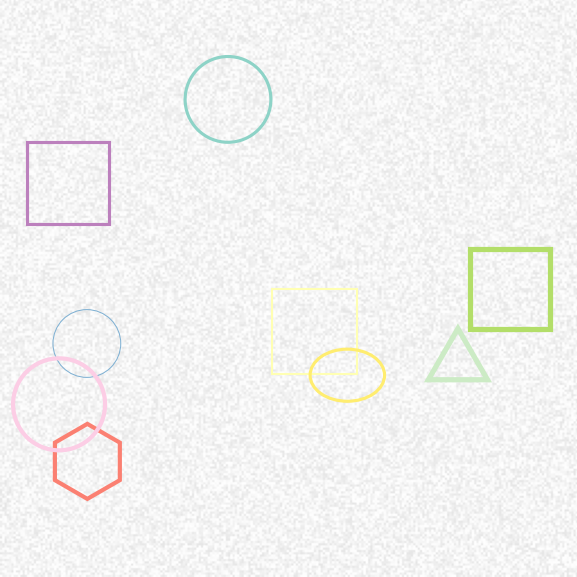[{"shape": "circle", "thickness": 1.5, "radius": 0.37, "center": [0.395, 0.827]}, {"shape": "square", "thickness": 1, "radius": 0.37, "center": [0.544, 0.425]}, {"shape": "hexagon", "thickness": 2, "radius": 0.32, "center": [0.151, 0.2]}, {"shape": "circle", "thickness": 0.5, "radius": 0.29, "center": [0.15, 0.404]}, {"shape": "square", "thickness": 2.5, "radius": 0.34, "center": [0.883, 0.498]}, {"shape": "circle", "thickness": 2, "radius": 0.4, "center": [0.102, 0.299]}, {"shape": "square", "thickness": 1.5, "radius": 0.35, "center": [0.118, 0.682]}, {"shape": "triangle", "thickness": 2.5, "radius": 0.3, "center": [0.793, 0.371]}, {"shape": "oval", "thickness": 1.5, "radius": 0.32, "center": [0.601, 0.349]}]